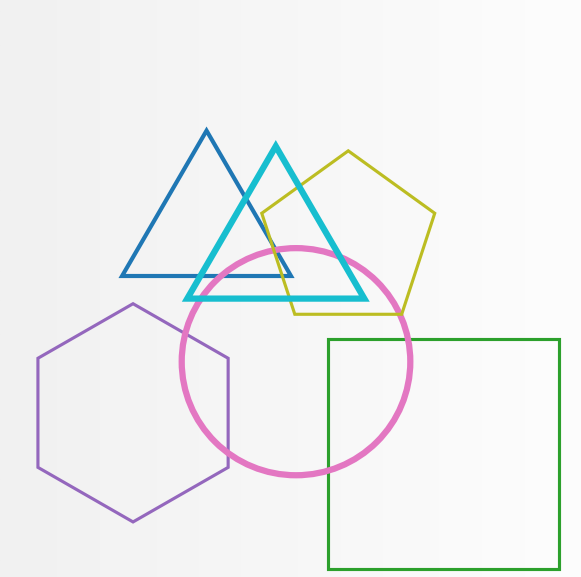[{"shape": "triangle", "thickness": 2, "radius": 0.84, "center": [0.355, 0.605]}, {"shape": "square", "thickness": 1.5, "radius": 0.99, "center": [0.763, 0.213]}, {"shape": "hexagon", "thickness": 1.5, "radius": 0.94, "center": [0.229, 0.284]}, {"shape": "circle", "thickness": 3, "radius": 0.98, "center": [0.509, 0.373]}, {"shape": "pentagon", "thickness": 1.5, "radius": 0.78, "center": [0.599, 0.581]}, {"shape": "triangle", "thickness": 3, "radius": 0.88, "center": [0.474, 0.57]}]